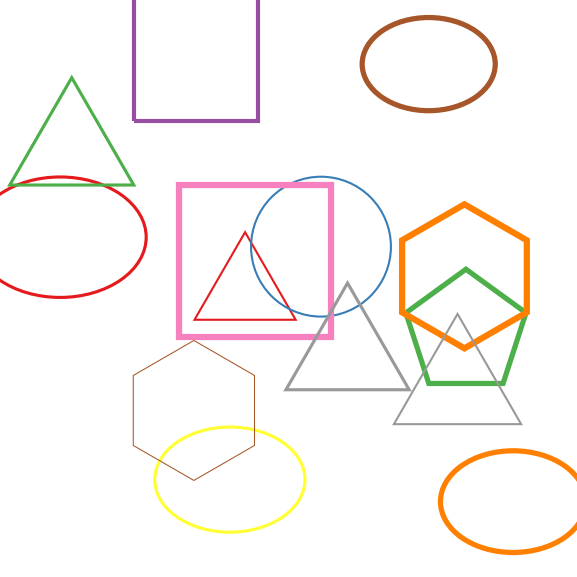[{"shape": "oval", "thickness": 1.5, "radius": 0.74, "center": [0.104, 0.588]}, {"shape": "triangle", "thickness": 1, "radius": 0.51, "center": [0.424, 0.496]}, {"shape": "circle", "thickness": 1, "radius": 0.61, "center": [0.556, 0.572]}, {"shape": "triangle", "thickness": 1.5, "radius": 0.62, "center": [0.124, 0.741]}, {"shape": "pentagon", "thickness": 2.5, "radius": 0.55, "center": [0.807, 0.424]}, {"shape": "square", "thickness": 2, "radius": 0.54, "center": [0.339, 0.898]}, {"shape": "oval", "thickness": 2.5, "radius": 0.63, "center": [0.888, 0.13]}, {"shape": "hexagon", "thickness": 3, "radius": 0.62, "center": [0.804, 0.521]}, {"shape": "oval", "thickness": 1.5, "radius": 0.65, "center": [0.398, 0.169]}, {"shape": "hexagon", "thickness": 0.5, "radius": 0.61, "center": [0.336, 0.288]}, {"shape": "oval", "thickness": 2.5, "radius": 0.58, "center": [0.742, 0.888]}, {"shape": "square", "thickness": 3, "radius": 0.66, "center": [0.441, 0.547]}, {"shape": "triangle", "thickness": 1, "radius": 0.64, "center": [0.792, 0.328]}, {"shape": "triangle", "thickness": 1.5, "radius": 0.62, "center": [0.602, 0.386]}]